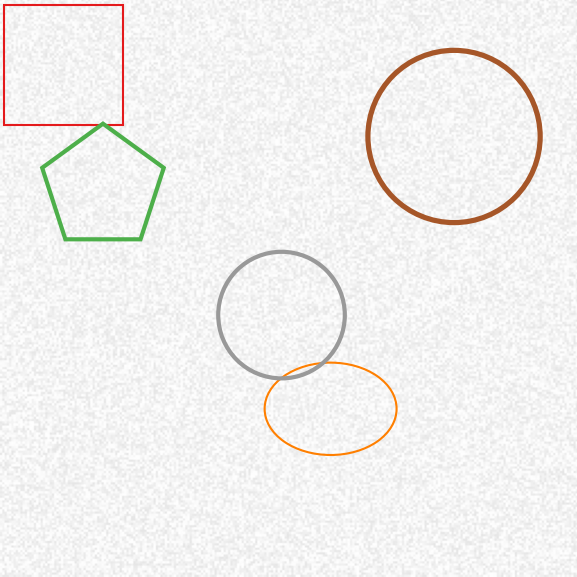[{"shape": "square", "thickness": 1, "radius": 0.52, "center": [0.11, 0.887]}, {"shape": "pentagon", "thickness": 2, "radius": 0.55, "center": [0.178, 0.674]}, {"shape": "oval", "thickness": 1, "radius": 0.57, "center": [0.572, 0.291]}, {"shape": "circle", "thickness": 2.5, "radius": 0.75, "center": [0.786, 0.763]}, {"shape": "circle", "thickness": 2, "radius": 0.55, "center": [0.487, 0.454]}]